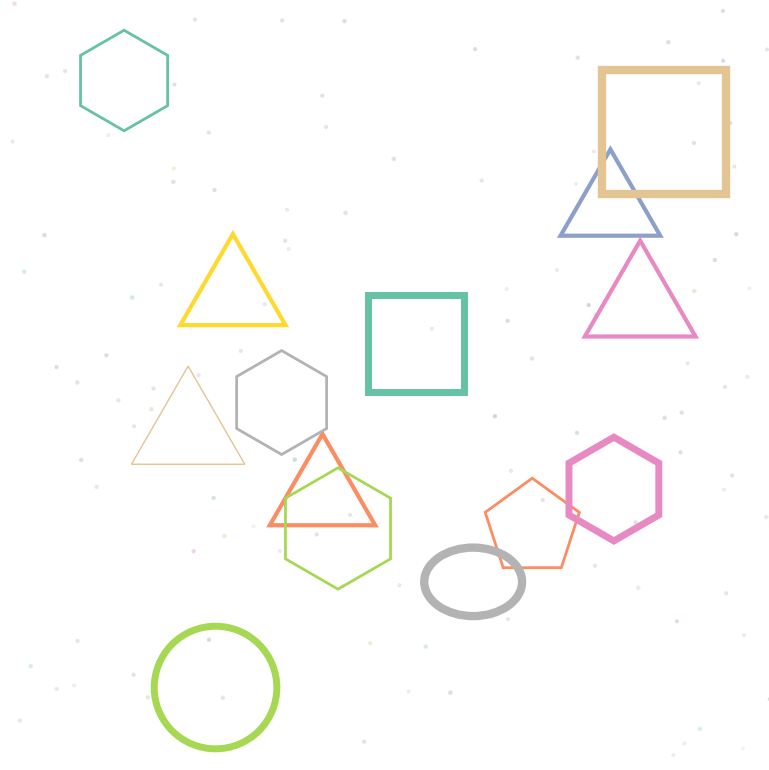[{"shape": "square", "thickness": 2.5, "radius": 0.31, "center": [0.54, 0.554]}, {"shape": "hexagon", "thickness": 1, "radius": 0.33, "center": [0.161, 0.895]}, {"shape": "pentagon", "thickness": 1, "radius": 0.32, "center": [0.691, 0.315]}, {"shape": "triangle", "thickness": 1.5, "radius": 0.4, "center": [0.419, 0.357]}, {"shape": "triangle", "thickness": 1.5, "radius": 0.37, "center": [0.793, 0.731]}, {"shape": "triangle", "thickness": 1.5, "radius": 0.41, "center": [0.831, 0.604]}, {"shape": "hexagon", "thickness": 2.5, "radius": 0.34, "center": [0.797, 0.365]}, {"shape": "hexagon", "thickness": 1, "radius": 0.39, "center": [0.439, 0.314]}, {"shape": "circle", "thickness": 2.5, "radius": 0.4, "center": [0.28, 0.107]}, {"shape": "triangle", "thickness": 1.5, "radius": 0.39, "center": [0.302, 0.617]}, {"shape": "square", "thickness": 3, "radius": 0.4, "center": [0.863, 0.829]}, {"shape": "triangle", "thickness": 0.5, "radius": 0.42, "center": [0.244, 0.44]}, {"shape": "oval", "thickness": 3, "radius": 0.32, "center": [0.614, 0.244]}, {"shape": "hexagon", "thickness": 1, "radius": 0.34, "center": [0.366, 0.477]}]